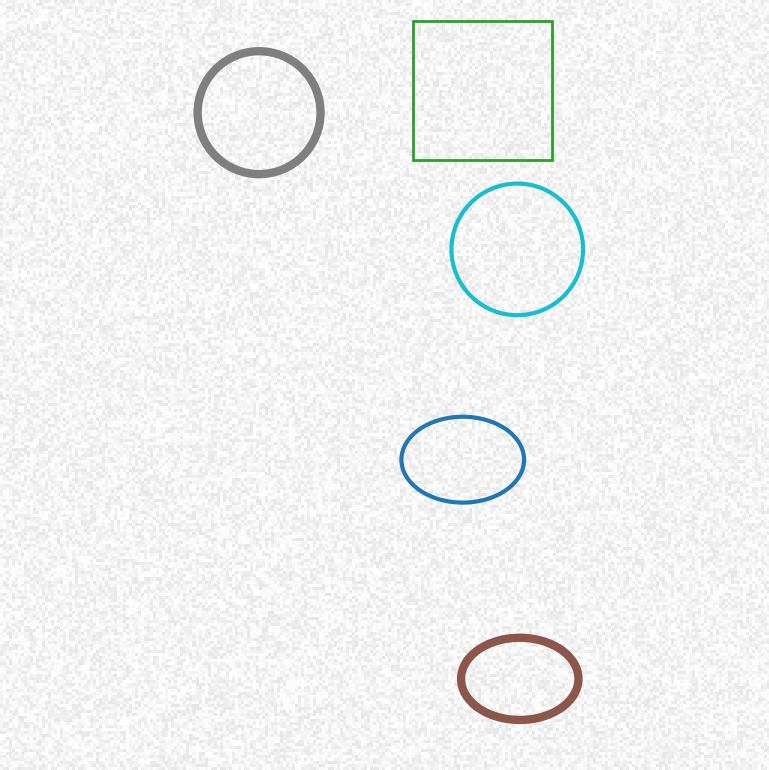[{"shape": "oval", "thickness": 1.5, "radius": 0.4, "center": [0.601, 0.403]}, {"shape": "square", "thickness": 1, "radius": 0.45, "center": [0.626, 0.882]}, {"shape": "oval", "thickness": 3, "radius": 0.38, "center": [0.675, 0.118]}, {"shape": "circle", "thickness": 3, "radius": 0.4, "center": [0.336, 0.854]}, {"shape": "circle", "thickness": 1.5, "radius": 0.43, "center": [0.672, 0.676]}]